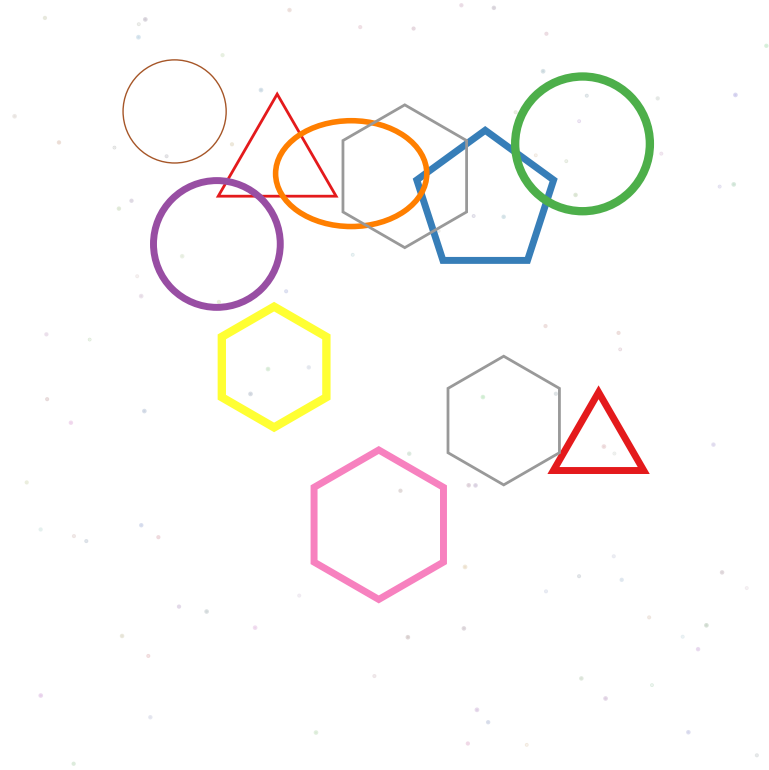[{"shape": "triangle", "thickness": 2.5, "radius": 0.34, "center": [0.777, 0.423]}, {"shape": "triangle", "thickness": 1, "radius": 0.44, "center": [0.36, 0.789]}, {"shape": "pentagon", "thickness": 2.5, "radius": 0.47, "center": [0.63, 0.737]}, {"shape": "circle", "thickness": 3, "radius": 0.44, "center": [0.757, 0.813]}, {"shape": "circle", "thickness": 2.5, "radius": 0.41, "center": [0.282, 0.683]}, {"shape": "oval", "thickness": 2, "radius": 0.49, "center": [0.456, 0.775]}, {"shape": "hexagon", "thickness": 3, "radius": 0.39, "center": [0.356, 0.523]}, {"shape": "circle", "thickness": 0.5, "radius": 0.33, "center": [0.227, 0.855]}, {"shape": "hexagon", "thickness": 2.5, "radius": 0.49, "center": [0.492, 0.319]}, {"shape": "hexagon", "thickness": 1, "radius": 0.42, "center": [0.654, 0.454]}, {"shape": "hexagon", "thickness": 1, "radius": 0.46, "center": [0.526, 0.771]}]